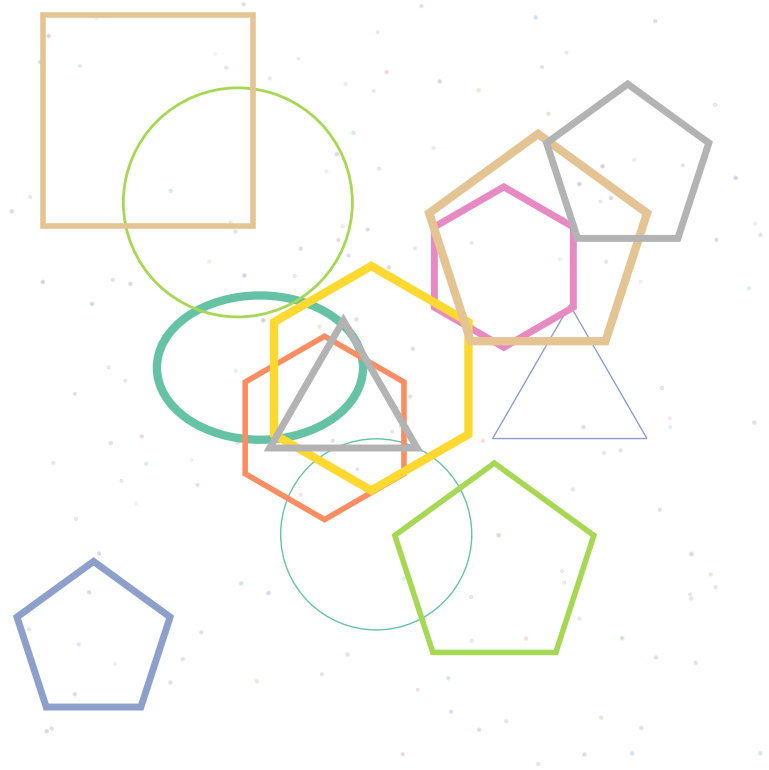[{"shape": "circle", "thickness": 0.5, "radius": 0.62, "center": [0.489, 0.306]}, {"shape": "oval", "thickness": 3, "radius": 0.67, "center": [0.338, 0.523]}, {"shape": "hexagon", "thickness": 2, "radius": 0.6, "center": [0.422, 0.444]}, {"shape": "pentagon", "thickness": 2.5, "radius": 0.52, "center": [0.121, 0.166]}, {"shape": "triangle", "thickness": 0.5, "radius": 0.58, "center": [0.74, 0.488]}, {"shape": "hexagon", "thickness": 2.5, "radius": 0.52, "center": [0.654, 0.653]}, {"shape": "circle", "thickness": 1, "radius": 0.74, "center": [0.309, 0.737]}, {"shape": "pentagon", "thickness": 2, "radius": 0.68, "center": [0.642, 0.263]}, {"shape": "hexagon", "thickness": 3, "radius": 0.73, "center": [0.482, 0.509]}, {"shape": "pentagon", "thickness": 3, "radius": 0.74, "center": [0.699, 0.677]}, {"shape": "square", "thickness": 2, "radius": 0.68, "center": [0.192, 0.844]}, {"shape": "pentagon", "thickness": 2.5, "radius": 0.55, "center": [0.815, 0.78]}, {"shape": "triangle", "thickness": 2.5, "radius": 0.55, "center": [0.446, 0.473]}]